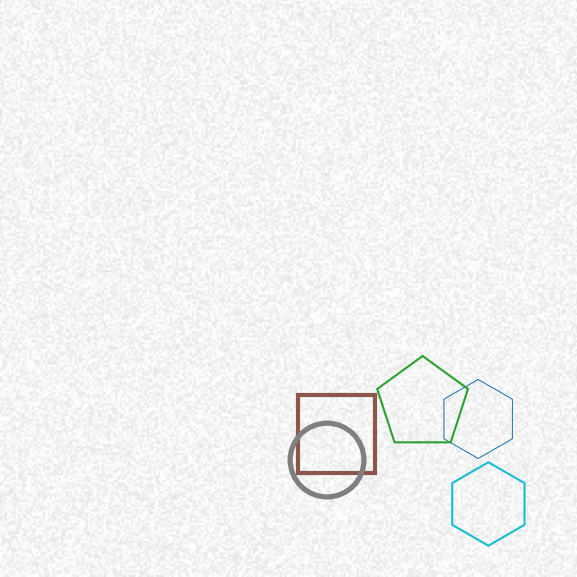[{"shape": "hexagon", "thickness": 0.5, "radius": 0.34, "center": [0.828, 0.274]}, {"shape": "pentagon", "thickness": 1, "radius": 0.41, "center": [0.732, 0.3]}, {"shape": "square", "thickness": 2, "radius": 0.34, "center": [0.583, 0.248]}, {"shape": "circle", "thickness": 2.5, "radius": 0.32, "center": [0.566, 0.203]}, {"shape": "hexagon", "thickness": 1, "radius": 0.36, "center": [0.846, 0.126]}]